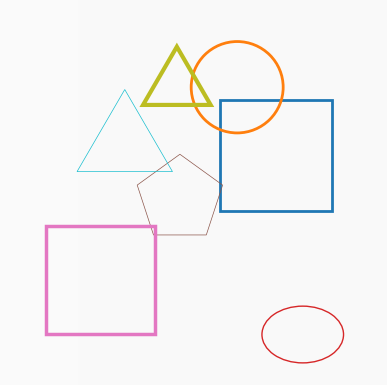[{"shape": "square", "thickness": 2, "radius": 0.72, "center": [0.712, 0.595]}, {"shape": "circle", "thickness": 2, "radius": 0.59, "center": [0.612, 0.773]}, {"shape": "oval", "thickness": 1, "radius": 0.53, "center": [0.781, 0.131]}, {"shape": "pentagon", "thickness": 0.5, "radius": 0.58, "center": [0.464, 0.483]}, {"shape": "square", "thickness": 2.5, "radius": 0.7, "center": [0.259, 0.273]}, {"shape": "triangle", "thickness": 3, "radius": 0.5, "center": [0.456, 0.778]}, {"shape": "triangle", "thickness": 0.5, "radius": 0.71, "center": [0.322, 0.625]}]